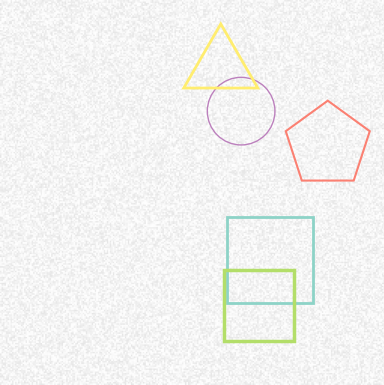[{"shape": "square", "thickness": 2, "radius": 0.55, "center": [0.702, 0.325]}, {"shape": "pentagon", "thickness": 1.5, "radius": 0.57, "center": [0.851, 0.624]}, {"shape": "square", "thickness": 2.5, "radius": 0.46, "center": [0.673, 0.206]}, {"shape": "circle", "thickness": 1, "radius": 0.44, "center": [0.626, 0.711]}, {"shape": "triangle", "thickness": 2, "radius": 0.56, "center": [0.573, 0.827]}]